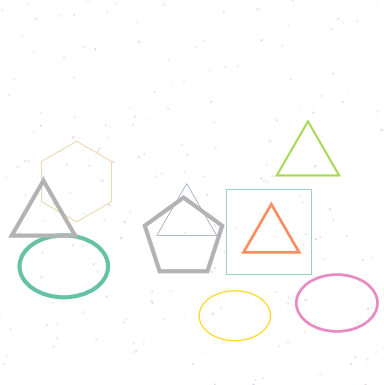[{"shape": "square", "thickness": 0.5, "radius": 0.55, "center": [0.697, 0.4]}, {"shape": "oval", "thickness": 3, "radius": 0.57, "center": [0.166, 0.308]}, {"shape": "triangle", "thickness": 2, "radius": 0.42, "center": [0.705, 0.386]}, {"shape": "triangle", "thickness": 0.5, "radius": 0.45, "center": [0.485, 0.433]}, {"shape": "oval", "thickness": 2, "radius": 0.53, "center": [0.875, 0.213]}, {"shape": "triangle", "thickness": 1.5, "radius": 0.47, "center": [0.8, 0.591]}, {"shape": "oval", "thickness": 1, "radius": 0.46, "center": [0.61, 0.18]}, {"shape": "hexagon", "thickness": 0.5, "radius": 0.52, "center": [0.199, 0.528]}, {"shape": "pentagon", "thickness": 3, "radius": 0.53, "center": [0.477, 0.381]}, {"shape": "triangle", "thickness": 3, "radius": 0.48, "center": [0.113, 0.436]}]